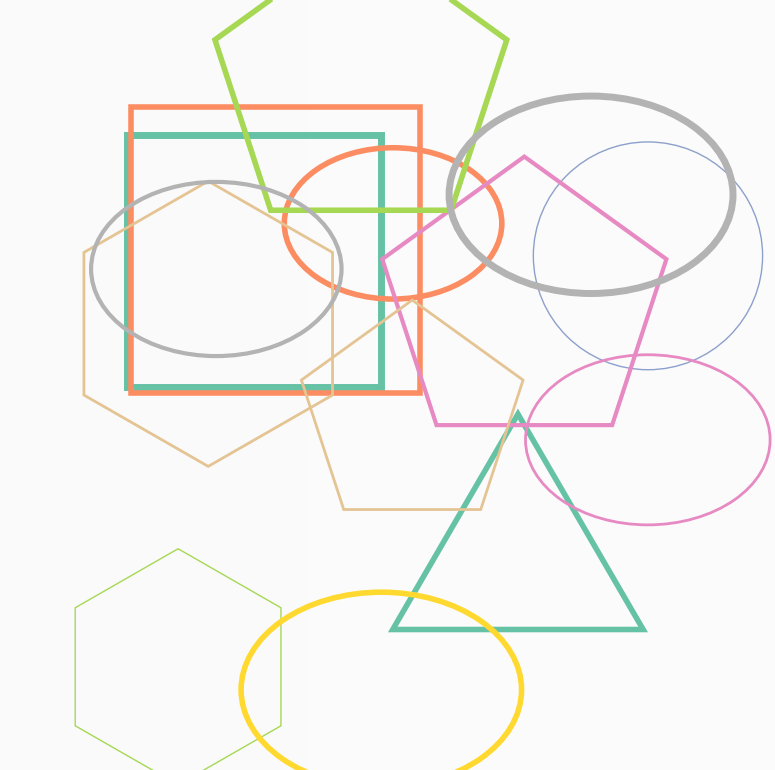[{"shape": "square", "thickness": 2.5, "radius": 0.82, "center": [0.327, 0.661]}, {"shape": "triangle", "thickness": 2, "radius": 0.93, "center": [0.668, 0.276]}, {"shape": "oval", "thickness": 2, "radius": 0.7, "center": [0.507, 0.71]}, {"shape": "square", "thickness": 2, "radius": 0.93, "center": [0.355, 0.675]}, {"shape": "circle", "thickness": 0.5, "radius": 0.74, "center": [0.836, 0.668]}, {"shape": "oval", "thickness": 1, "radius": 0.79, "center": [0.836, 0.429]}, {"shape": "pentagon", "thickness": 1.5, "radius": 0.96, "center": [0.677, 0.604]}, {"shape": "hexagon", "thickness": 0.5, "radius": 0.77, "center": [0.23, 0.134]}, {"shape": "pentagon", "thickness": 2, "radius": 0.99, "center": [0.466, 0.887]}, {"shape": "oval", "thickness": 2, "radius": 0.9, "center": [0.492, 0.104]}, {"shape": "hexagon", "thickness": 1, "radius": 0.93, "center": [0.269, 0.58]}, {"shape": "pentagon", "thickness": 1, "radius": 0.75, "center": [0.532, 0.46]}, {"shape": "oval", "thickness": 2.5, "radius": 0.92, "center": [0.763, 0.747]}, {"shape": "oval", "thickness": 1.5, "radius": 0.81, "center": [0.279, 0.651]}]